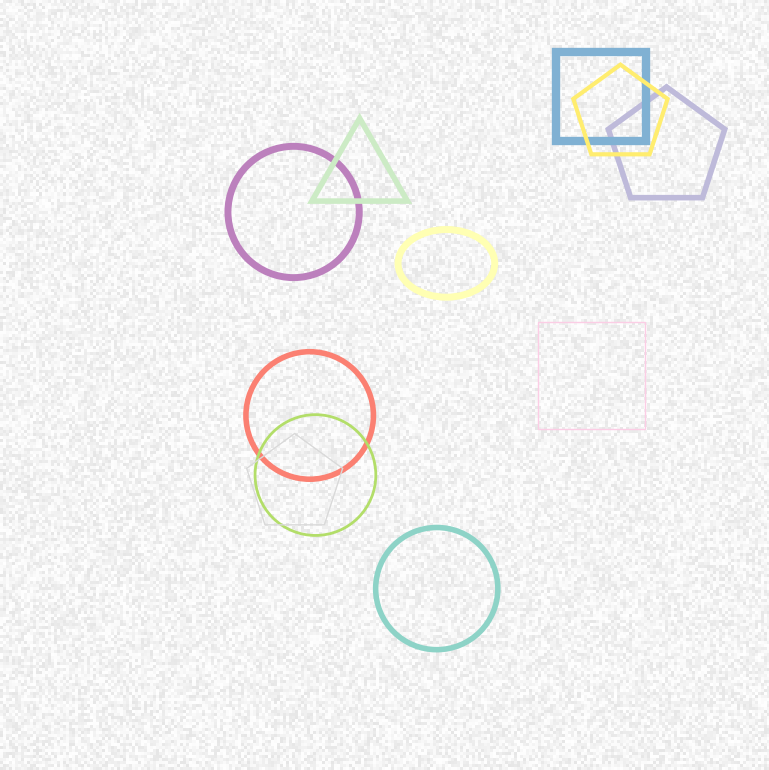[{"shape": "circle", "thickness": 2, "radius": 0.4, "center": [0.567, 0.236]}, {"shape": "oval", "thickness": 2.5, "radius": 0.31, "center": [0.58, 0.658]}, {"shape": "pentagon", "thickness": 2, "radius": 0.4, "center": [0.866, 0.808]}, {"shape": "circle", "thickness": 2, "radius": 0.41, "center": [0.402, 0.46]}, {"shape": "square", "thickness": 3, "radius": 0.29, "center": [0.78, 0.875]}, {"shape": "circle", "thickness": 1, "radius": 0.39, "center": [0.41, 0.383]}, {"shape": "square", "thickness": 0.5, "radius": 0.35, "center": [0.769, 0.512]}, {"shape": "pentagon", "thickness": 0.5, "radius": 0.33, "center": [0.383, 0.371]}, {"shape": "circle", "thickness": 2.5, "radius": 0.43, "center": [0.381, 0.725]}, {"shape": "triangle", "thickness": 2, "radius": 0.36, "center": [0.467, 0.775]}, {"shape": "pentagon", "thickness": 1.5, "radius": 0.32, "center": [0.806, 0.852]}]